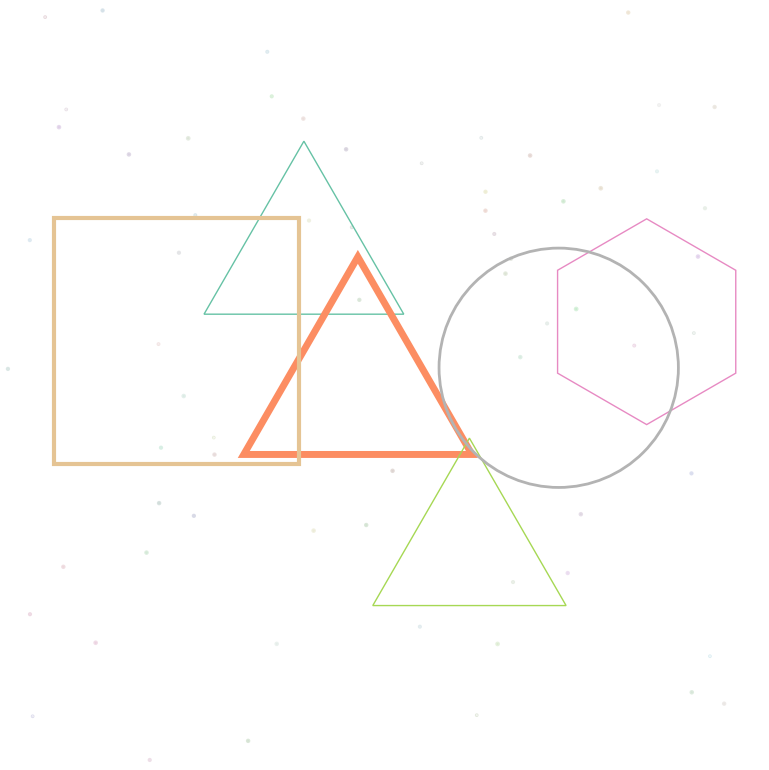[{"shape": "triangle", "thickness": 0.5, "radius": 0.75, "center": [0.395, 0.667]}, {"shape": "triangle", "thickness": 2.5, "radius": 0.86, "center": [0.465, 0.495]}, {"shape": "hexagon", "thickness": 0.5, "radius": 0.67, "center": [0.84, 0.582]}, {"shape": "triangle", "thickness": 0.5, "radius": 0.72, "center": [0.61, 0.286]}, {"shape": "square", "thickness": 1.5, "radius": 0.8, "center": [0.229, 0.557]}, {"shape": "circle", "thickness": 1, "radius": 0.78, "center": [0.726, 0.522]}]